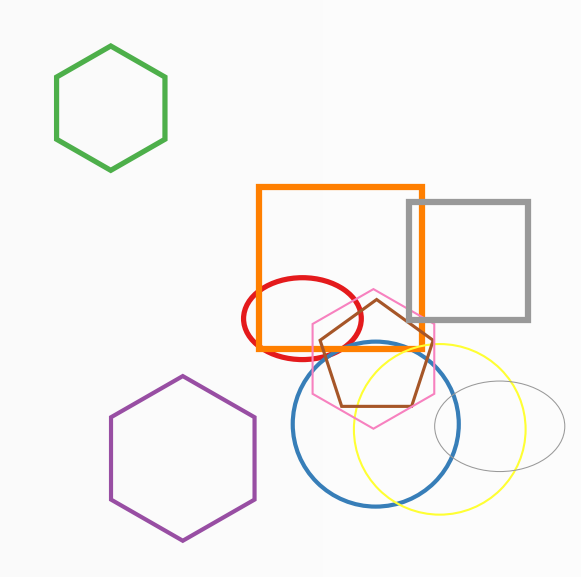[{"shape": "oval", "thickness": 2.5, "radius": 0.51, "center": [0.52, 0.447]}, {"shape": "circle", "thickness": 2, "radius": 0.71, "center": [0.646, 0.265]}, {"shape": "hexagon", "thickness": 2.5, "radius": 0.54, "center": [0.191, 0.812]}, {"shape": "hexagon", "thickness": 2, "radius": 0.71, "center": [0.314, 0.205]}, {"shape": "square", "thickness": 3, "radius": 0.7, "center": [0.586, 0.536]}, {"shape": "circle", "thickness": 1, "radius": 0.74, "center": [0.757, 0.256]}, {"shape": "pentagon", "thickness": 1.5, "radius": 0.51, "center": [0.648, 0.378]}, {"shape": "hexagon", "thickness": 1, "radius": 0.6, "center": [0.642, 0.378]}, {"shape": "square", "thickness": 3, "radius": 0.51, "center": [0.807, 0.548]}, {"shape": "oval", "thickness": 0.5, "radius": 0.56, "center": [0.86, 0.261]}]